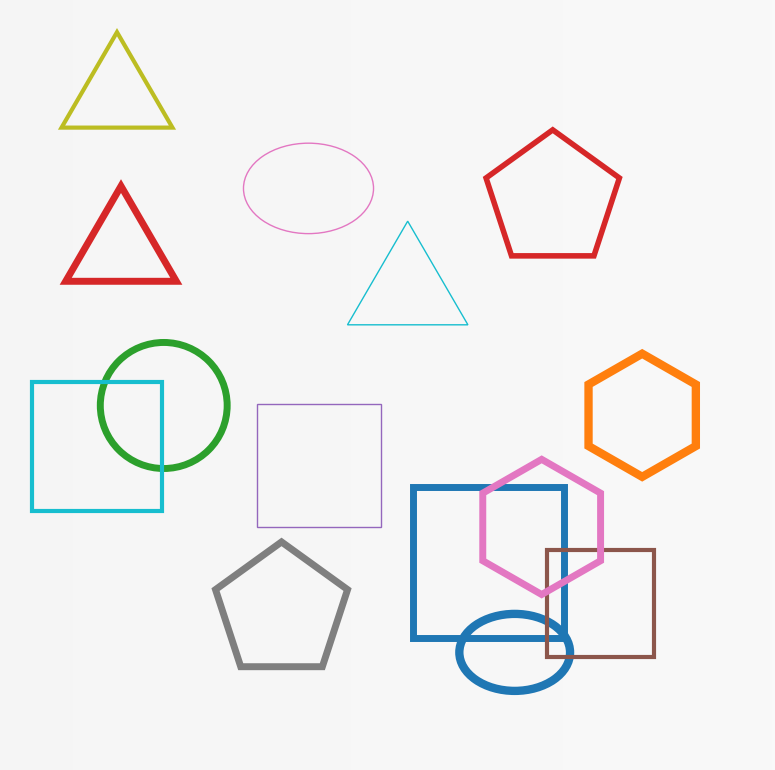[{"shape": "oval", "thickness": 3, "radius": 0.36, "center": [0.664, 0.153]}, {"shape": "square", "thickness": 2.5, "radius": 0.49, "center": [0.63, 0.27]}, {"shape": "hexagon", "thickness": 3, "radius": 0.4, "center": [0.829, 0.461]}, {"shape": "circle", "thickness": 2.5, "radius": 0.41, "center": [0.211, 0.473]}, {"shape": "triangle", "thickness": 2.5, "radius": 0.41, "center": [0.156, 0.676]}, {"shape": "pentagon", "thickness": 2, "radius": 0.45, "center": [0.713, 0.741]}, {"shape": "square", "thickness": 0.5, "radius": 0.4, "center": [0.411, 0.396]}, {"shape": "square", "thickness": 1.5, "radius": 0.35, "center": [0.775, 0.216]}, {"shape": "oval", "thickness": 0.5, "radius": 0.42, "center": [0.398, 0.755]}, {"shape": "hexagon", "thickness": 2.5, "radius": 0.44, "center": [0.699, 0.316]}, {"shape": "pentagon", "thickness": 2.5, "radius": 0.45, "center": [0.363, 0.207]}, {"shape": "triangle", "thickness": 1.5, "radius": 0.41, "center": [0.151, 0.876]}, {"shape": "square", "thickness": 1.5, "radius": 0.42, "center": [0.125, 0.42]}, {"shape": "triangle", "thickness": 0.5, "radius": 0.45, "center": [0.526, 0.623]}]